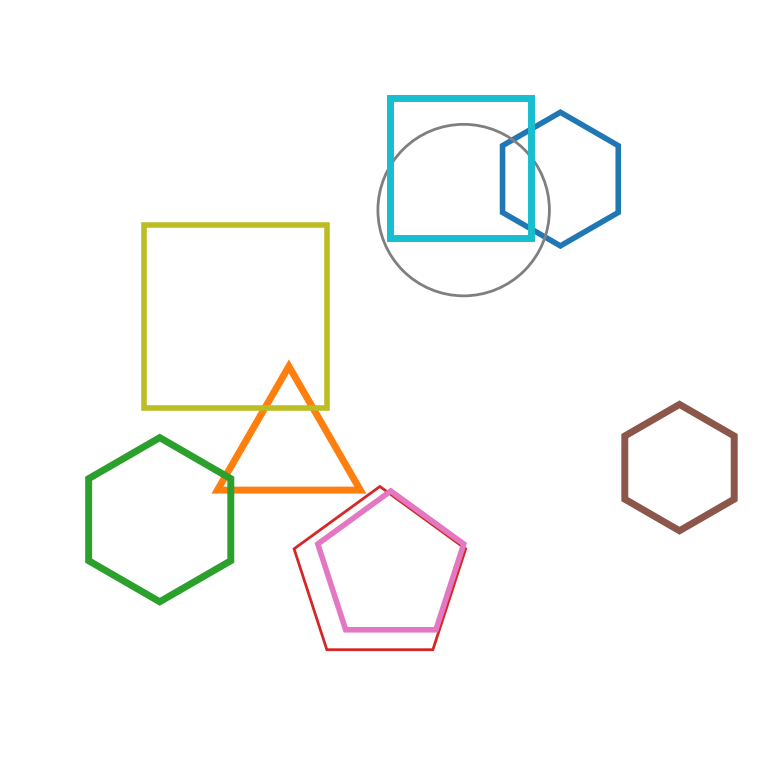[{"shape": "hexagon", "thickness": 2, "radius": 0.43, "center": [0.728, 0.767]}, {"shape": "triangle", "thickness": 2.5, "radius": 0.54, "center": [0.375, 0.417]}, {"shape": "hexagon", "thickness": 2.5, "radius": 0.53, "center": [0.207, 0.325]}, {"shape": "pentagon", "thickness": 1, "radius": 0.59, "center": [0.493, 0.251]}, {"shape": "hexagon", "thickness": 2.5, "radius": 0.41, "center": [0.882, 0.393]}, {"shape": "pentagon", "thickness": 2, "radius": 0.5, "center": [0.508, 0.263]}, {"shape": "circle", "thickness": 1, "radius": 0.56, "center": [0.602, 0.727]}, {"shape": "square", "thickness": 2, "radius": 0.59, "center": [0.306, 0.589]}, {"shape": "square", "thickness": 2.5, "radius": 0.46, "center": [0.598, 0.782]}]